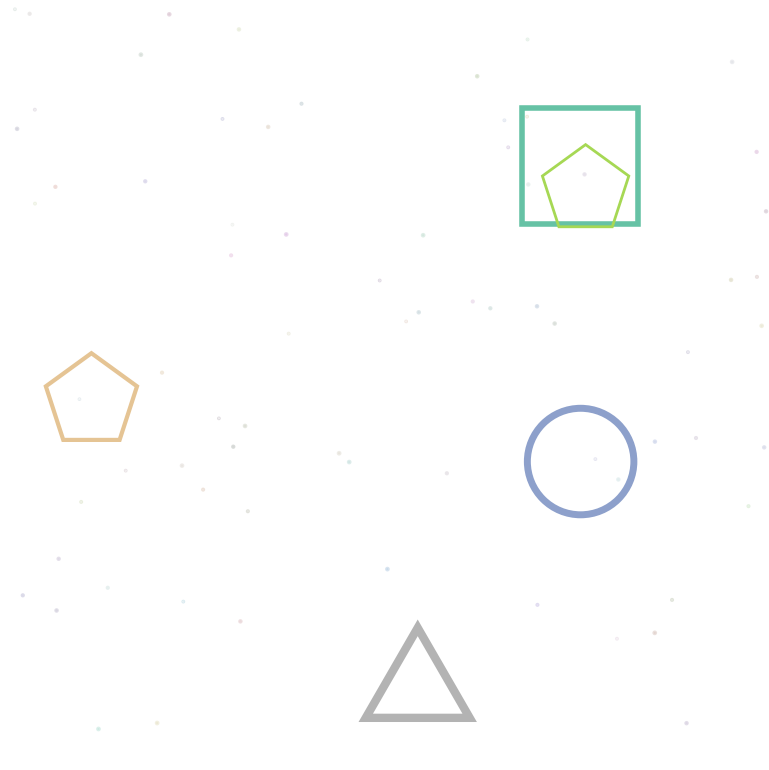[{"shape": "square", "thickness": 2, "radius": 0.38, "center": [0.753, 0.784]}, {"shape": "circle", "thickness": 2.5, "radius": 0.35, "center": [0.754, 0.401]}, {"shape": "pentagon", "thickness": 1, "radius": 0.29, "center": [0.761, 0.753]}, {"shape": "pentagon", "thickness": 1.5, "radius": 0.31, "center": [0.119, 0.479]}, {"shape": "triangle", "thickness": 3, "radius": 0.39, "center": [0.542, 0.107]}]